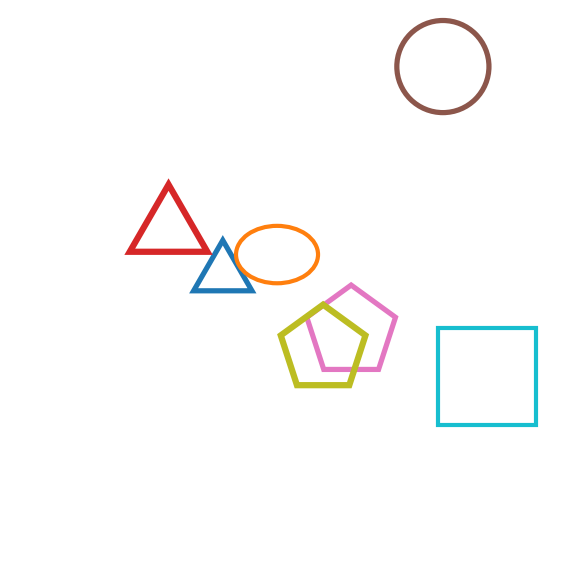[{"shape": "triangle", "thickness": 2.5, "radius": 0.29, "center": [0.386, 0.525]}, {"shape": "oval", "thickness": 2, "radius": 0.36, "center": [0.48, 0.558]}, {"shape": "triangle", "thickness": 3, "radius": 0.39, "center": [0.292, 0.602]}, {"shape": "circle", "thickness": 2.5, "radius": 0.4, "center": [0.767, 0.884]}, {"shape": "pentagon", "thickness": 2.5, "radius": 0.4, "center": [0.608, 0.425]}, {"shape": "pentagon", "thickness": 3, "radius": 0.39, "center": [0.56, 0.395]}, {"shape": "square", "thickness": 2, "radius": 0.42, "center": [0.843, 0.347]}]